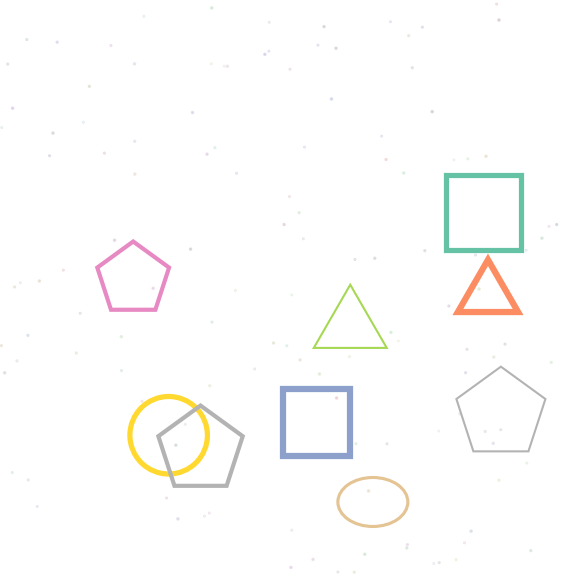[{"shape": "square", "thickness": 2.5, "radius": 0.33, "center": [0.838, 0.631]}, {"shape": "triangle", "thickness": 3, "radius": 0.3, "center": [0.845, 0.489]}, {"shape": "square", "thickness": 3, "radius": 0.29, "center": [0.549, 0.267]}, {"shape": "pentagon", "thickness": 2, "radius": 0.33, "center": [0.231, 0.516]}, {"shape": "triangle", "thickness": 1, "radius": 0.36, "center": [0.607, 0.433]}, {"shape": "circle", "thickness": 2.5, "radius": 0.34, "center": [0.292, 0.245]}, {"shape": "oval", "thickness": 1.5, "radius": 0.3, "center": [0.646, 0.13]}, {"shape": "pentagon", "thickness": 2, "radius": 0.38, "center": [0.347, 0.22]}, {"shape": "pentagon", "thickness": 1, "radius": 0.41, "center": [0.867, 0.283]}]